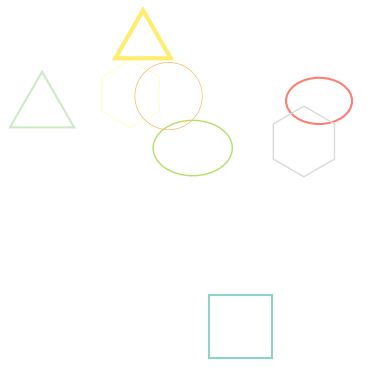[{"shape": "square", "thickness": 1.5, "radius": 0.41, "center": [0.625, 0.151]}, {"shape": "hexagon", "thickness": 0.5, "radius": 0.44, "center": [0.339, 0.756]}, {"shape": "oval", "thickness": 1.5, "radius": 0.43, "center": [0.829, 0.738]}, {"shape": "circle", "thickness": 0.5, "radius": 0.44, "center": [0.438, 0.751]}, {"shape": "oval", "thickness": 1, "radius": 0.51, "center": [0.501, 0.615]}, {"shape": "hexagon", "thickness": 1, "radius": 0.46, "center": [0.789, 0.633]}, {"shape": "triangle", "thickness": 1.5, "radius": 0.48, "center": [0.109, 0.717]}, {"shape": "triangle", "thickness": 3, "radius": 0.42, "center": [0.371, 0.89]}]